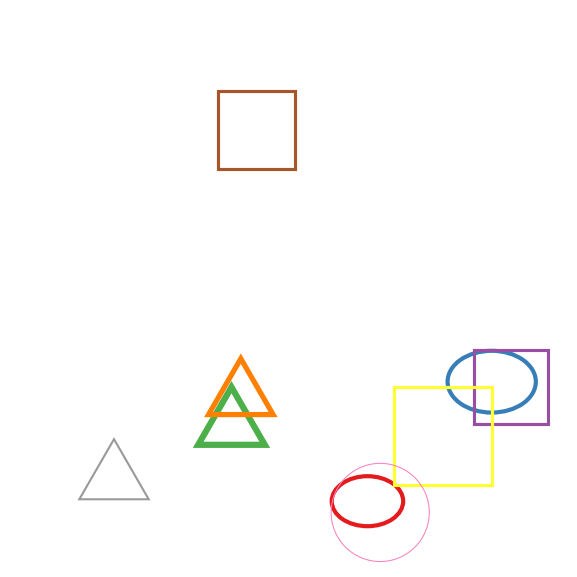[{"shape": "oval", "thickness": 2, "radius": 0.31, "center": [0.636, 0.131]}, {"shape": "oval", "thickness": 2, "radius": 0.38, "center": [0.851, 0.338]}, {"shape": "triangle", "thickness": 3, "radius": 0.33, "center": [0.401, 0.262]}, {"shape": "square", "thickness": 1.5, "radius": 0.32, "center": [0.885, 0.329]}, {"shape": "triangle", "thickness": 2.5, "radius": 0.32, "center": [0.417, 0.314]}, {"shape": "square", "thickness": 1.5, "radius": 0.42, "center": [0.768, 0.244]}, {"shape": "square", "thickness": 1.5, "radius": 0.34, "center": [0.444, 0.773]}, {"shape": "circle", "thickness": 0.5, "radius": 0.43, "center": [0.658, 0.112]}, {"shape": "triangle", "thickness": 1, "radius": 0.35, "center": [0.197, 0.169]}]